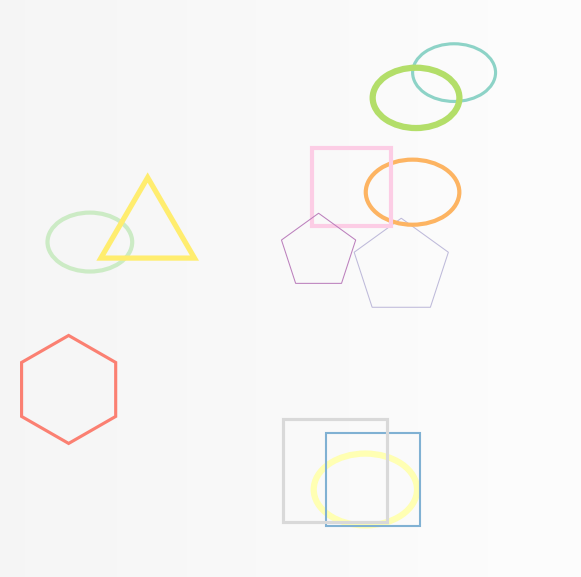[{"shape": "oval", "thickness": 1.5, "radius": 0.36, "center": [0.781, 0.873]}, {"shape": "oval", "thickness": 3, "radius": 0.44, "center": [0.629, 0.152]}, {"shape": "pentagon", "thickness": 0.5, "radius": 0.43, "center": [0.69, 0.536]}, {"shape": "hexagon", "thickness": 1.5, "radius": 0.47, "center": [0.118, 0.325]}, {"shape": "square", "thickness": 1, "radius": 0.4, "center": [0.642, 0.168]}, {"shape": "oval", "thickness": 2, "radius": 0.4, "center": [0.71, 0.666]}, {"shape": "oval", "thickness": 3, "radius": 0.37, "center": [0.716, 0.83]}, {"shape": "square", "thickness": 2, "radius": 0.34, "center": [0.605, 0.675]}, {"shape": "square", "thickness": 1.5, "radius": 0.45, "center": [0.576, 0.184]}, {"shape": "pentagon", "thickness": 0.5, "radius": 0.34, "center": [0.548, 0.563]}, {"shape": "oval", "thickness": 2, "radius": 0.36, "center": [0.155, 0.58]}, {"shape": "triangle", "thickness": 2.5, "radius": 0.47, "center": [0.254, 0.599]}]